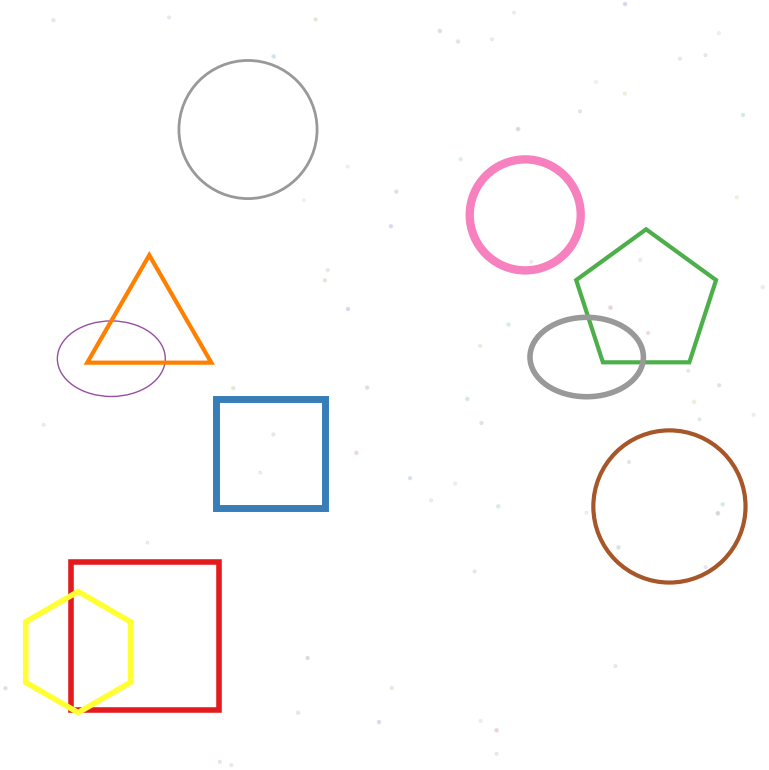[{"shape": "square", "thickness": 2, "radius": 0.48, "center": [0.188, 0.174]}, {"shape": "square", "thickness": 2.5, "radius": 0.35, "center": [0.352, 0.411]}, {"shape": "pentagon", "thickness": 1.5, "radius": 0.48, "center": [0.839, 0.607]}, {"shape": "oval", "thickness": 0.5, "radius": 0.35, "center": [0.145, 0.534]}, {"shape": "triangle", "thickness": 1.5, "radius": 0.47, "center": [0.194, 0.576]}, {"shape": "hexagon", "thickness": 2, "radius": 0.39, "center": [0.101, 0.153]}, {"shape": "circle", "thickness": 1.5, "radius": 0.49, "center": [0.869, 0.342]}, {"shape": "circle", "thickness": 3, "radius": 0.36, "center": [0.682, 0.721]}, {"shape": "circle", "thickness": 1, "radius": 0.45, "center": [0.322, 0.832]}, {"shape": "oval", "thickness": 2, "radius": 0.37, "center": [0.762, 0.536]}]